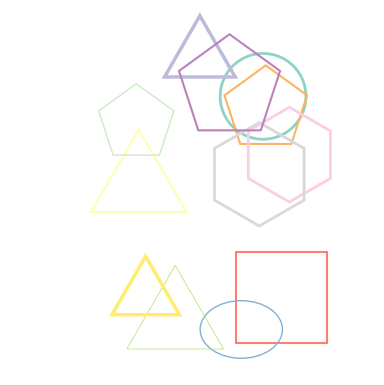[{"shape": "circle", "thickness": 2, "radius": 0.56, "center": [0.683, 0.75]}, {"shape": "triangle", "thickness": 1.5, "radius": 0.71, "center": [0.361, 0.521]}, {"shape": "triangle", "thickness": 2.5, "radius": 0.53, "center": [0.519, 0.853]}, {"shape": "square", "thickness": 1.5, "radius": 0.59, "center": [0.732, 0.228]}, {"shape": "oval", "thickness": 1, "radius": 0.53, "center": [0.627, 0.144]}, {"shape": "pentagon", "thickness": 1.5, "radius": 0.56, "center": [0.69, 0.717]}, {"shape": "triangle", "thickness": 0.5, "radius": 0.72, "center": [0.455, 0.166]}, {"shape": "hexagon", "thickness": 2, "radius": 0.62, "center": [0.752, 0.598]}, {"shape": "hexagon", "thickness": 2, "radius": 0.67, "center": [0.673, 0.547]}, {"shape": "pentagon", "thickness": 1.5, "radius": 0.69, "center": [0.596, 0.773]}, {"shape": "pentagon", "thickness": 1, "radius": 0.51, "center": [0.354, 0.68]}, {"shape": "triangle", "thickness": 2.5, "radius": 0.51, "center": [0.378, 0.233]}]